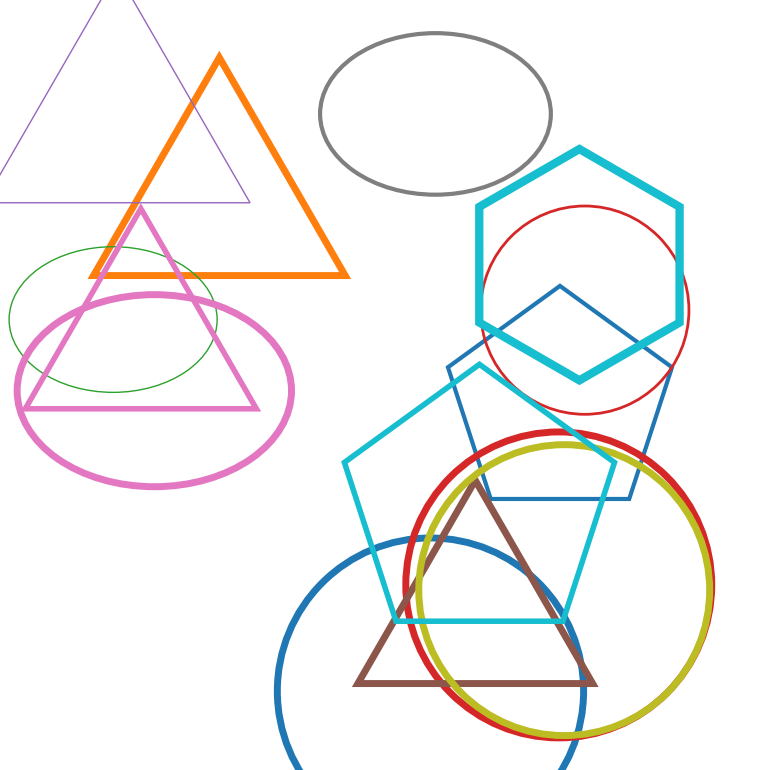[{"shape": "circle", "thickness": 2.5, "radius": 0.99, "center": [0.559, 0.102]}, {"shape": "pentagon", "thickness": 1.5, "radius": 0.76, "center": [0.727, 0.476]}, {"shape": "triangle", "thickness": 2.5, "radius": 0.94, "center": [0.285, 0.736]}, {"shape": "oval", "thickness": 0.5, "radius": 0.68, "center": [0.147, 0.585]}, {"shape": "circle", "thickness": 1, "radius": 0.68, "center": [0.759, 0.597]}, {"shape": "circle", "thickness": 2.5, "radius": 0.99, "center": [0.726, 0.24]}, {"shape": "triangle", "thickness": 0.5, "radius": 1.0, "center": [0.152, 0.836]}, {"shape": "triangle", "thickness": 2.5, "radius": 0.88, "center": [0.617, 0.2]}, {"shape": "triangle", "thickness": 2, "radius": 0.87, "center": [0.183, 0.556]}, {"shape": "oval", "thickness": 2.5, "radius": 0.89, "center": [0.2, 0.493]}, {"shape": "oval", "thickness": 1.5, "radius": 0.75, "center": [0.566, 0.852]}, {"shape": "circle", "thickness": 2.5, "radius": 0.94, "center": [0.733, 0.234]}, {"shape": "hexagon", "thickness": 3, "radius": 0.75, "center": [0.752, 0.656]}, {"shape": "pentagon", "thickness": 2, "radius": 0.92, "center": [0.623, 0.342]}]